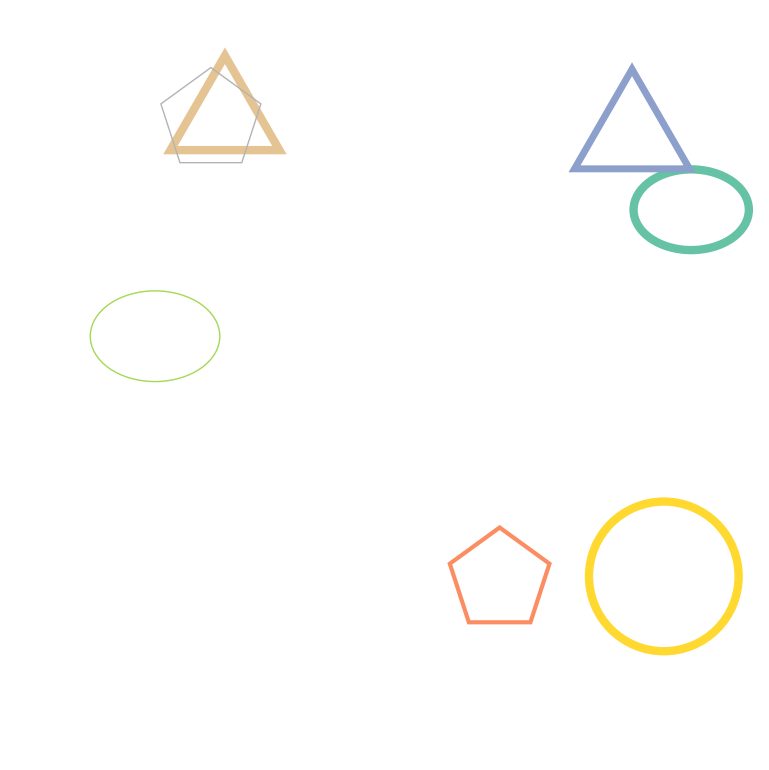[{"shape": "oval", "thickness": 3, "radius": 0.37, "center": [0.898, 0.728]}, {"shape": "pentagon", "thickness": 1.5, "radius": 0.34, "center": [0.649, 0.247]}, {"shape": "triangle", "thickness": 2.5, "radius": 0.43, "center": [0.821, 0.824]}, {"shape": "oval", "thickness": 0.5, "radius": 0.42, "center": [0.201, 0.563]}, {"shape": "circle", "thickness": 3, "radius": 0.49, "center": [0.862, 0.251]}, {"shape": "triangle", "thickness": 3, "radius": 0.41, "center": [0.292, 0.846]}, {"shape": "pentagon", "thickness": 0.5, "radius": 0.34, "center": [0.274, 0.844]}]